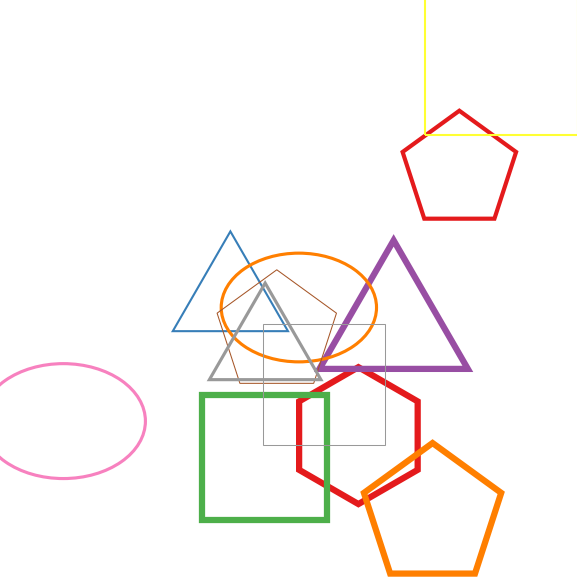[{"shape": "pentagon", "thickness": 2, "radius": 0.52, "center": [0.795, 0.704]}, {"shape": "hexagon", "thickness": 3, "radius": 0.59, "center": [0.621, 0.245]}, {"shape": "triangle", "thickness": 1, "radius": 0.58, "center": [0.399, 0.483]}, {"shape": "square", "thickness": 3, "radius": 0.54, "center": [0.458, 0.207]}, {"shape": "triangle", "thickness": 3, "radius": 0.74, "center": [0.682, 0.435]}, {"shape": "pentagon", "thickness": 3, "radius": 0.62, "center": [0.749, 0.107]}, {"shape": "oval", "thickness": 1.5, "radius": 0.67, "center": [0.518, 0.467]}, {"shape": "square", "thickness": 1, "radius": 0.66, "center": [0.868, 0.897]}, {"shape": "pentagon", "thickness": 0.5, "radius": 0.54, "center": [0.479, 0.423]}, {"shape": "oval", "thickness": 1.5, "radius": 0.71, "center": [0.11, 0.27]}, {"shape": "triangle", "thickness": 1.5, "radius": 0.56, "center": [0.459, 0.397]}, {"shape": "square", "thickness": 0.5, "radius": 0.52, "center": [0.561, 0.334]}]